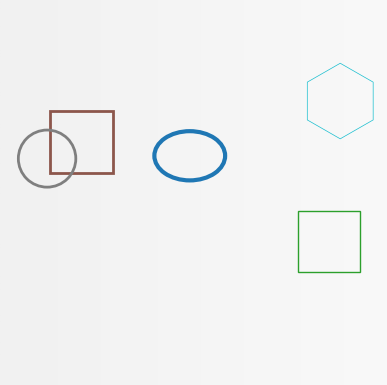[{"shape": "oval", "thickness": 3, "radius": 0.46, "center": [0.49, 0.595]}, {"shape": "square", "thickness": 1, "radius": 0.4, "center": [0.848, 0.372]}, {"shape": "square", "thickness": 2, "radius": 0.41, "center": [0.211, 0.631]}, {"shape": "circle", "thickness": 2, "radius": 0.37, "center": [0.121, 0.588]}, {"shape": "hexagon", "thickness": 0.5, "radius": 0.49, "center": [0.878, 0.738]}]